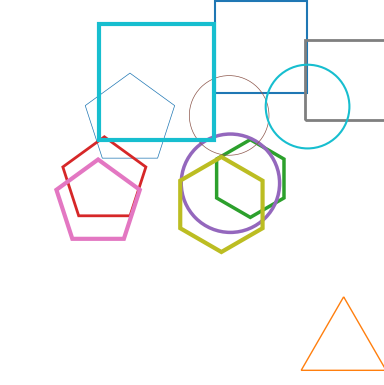[{"shape": "pentagon", "thickness": 0.5, "radius": 0.61, "center": [0.338, 0.688]}, {"shape": "square", "thickness": 1.5, "radius": 0.6, "center": [0.679, 0.878]}, {"shape": "triangle", "thickness": 1, "radius": 0.64, "center": [0.893, 0.102]}, {"shape": "hexagon", "thickness": 2.5, "radius": 0.51, "center": [0.65, 0.536]}, {"shape": "pentagon", "thickness": 2, "radius": 0.57, "center": [0.271, 0.531]}, {"shape": "circle", "thickness": 2.5, "radius": 0.64, "center": [0.598, 0.524]}, {"shape": "circle", "thickness": 0.5, "radius": 0.52, "center": [0.595, 0.7]}, {"shape": "pentagon", "thickness": 3, "radius": 0.57, "center": [0.255, 0.472]}, {"shape": "square", "thickness": 2, "radius": 0.52, "center": [0.898, 0.792]}, {"shape": "hexagon", "thickness": 3, "radius": 0.62, "center": [0.575, 0.469]}, {"shape": "square", "thickness": 3, "radius": 0.75, "center": [0.406, 0.788]}, {"shape": "circle", "thickness": 1.5, "radius": 0.54, "center": [0.799, 0.723]}]